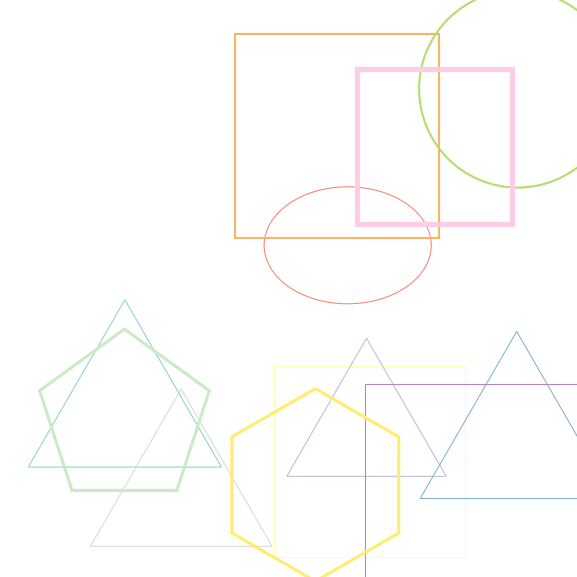[{"shape": "triangle", "thickness": 0.5, "radius": 0.97, "center": [0.216, 0.287]}, {"shape": "square", "thickness": 0.5, "radius": 0.83, "center": [0.64, 0.2]}, {"shape": "triangle", "thickness": 0.5, "radius": 0.8, "center": [0.635, 0.254]}, {"shape": "oval", "thickness": 0.5, "radius": 0.72, "center": [0.602, 0.574]}, {"shape": "triangle", "thickness": 0.5, "radius": 0.96, "center": [0.895, 0.232]}, {"shape": "square", "thickness": 1, "radius": 0.88, "center": [0.583, 0.763]}, {"shape": "circle", "thickness": 1, "radius": 0.85, "center": [0.897, 0.845]}, {"shape": "square", "thickness": 2.5, "radius": 0.67, "center": [0.752, 0.745]}, {"shape": "triangle", "thickness": 0.5, "radius": 0.91, "center": [0.314, 0.144]}, {"shape": "square", "thickness": 0.5, "radius": 0.94, "center": [0.82, 0.147]}, {"shape": "pentagon", "thickness": 1.5, "radius": 0.77, "center": [0.215, 0.275]}, {"shape": "hexagon", "thickness": 1.5, "radius": 0.83, "center": [0.546, 0.159]}]